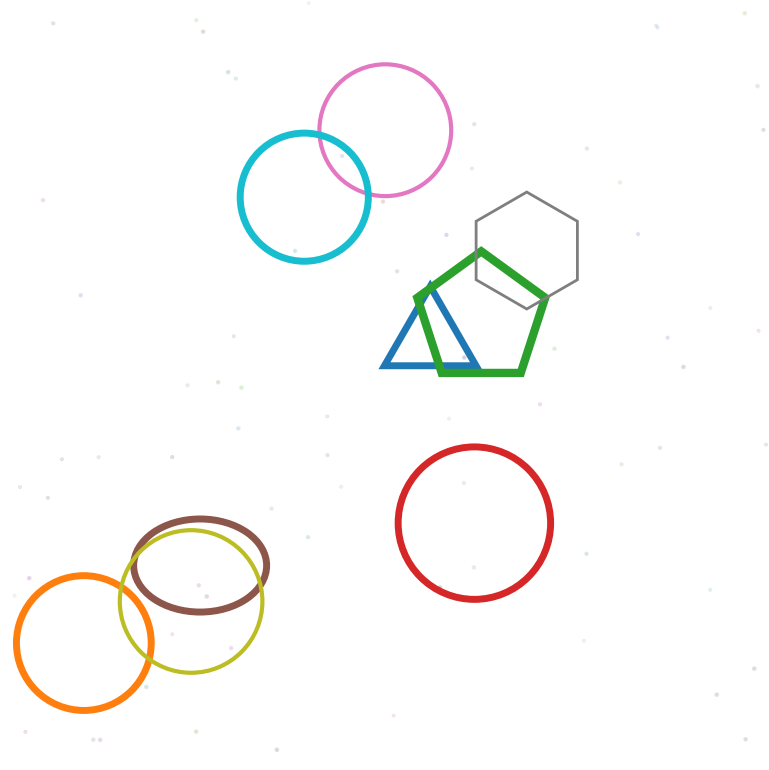[{"shape": "triangle", "thickness": 2.5, "radius": 0.34, "center": [0.559, 0.559]}, {"shape": "circle", "thickness": 2.5, "radius": 0.44, "center": [0.109, 0.165]}, {"shape": "pentagon", "thickness": 3, "radius": 0.44, "center": [0.625, 0.586]}, {"shape": "circle", "thickness": 2.5, "radius": 0.5, "center": [0.616, 0.321]}, {"shape": "oval", "thickness": 2.5, "radius": 0.43, "center": [0.26, 0.266]}, {"shape": "circle", "thickness": 1.5, "radius": 0.43, "center": [0.5, 0.831]}, {"shape": "hexagon", "thickness": 1, "radius": 0.38, "center": [0.684, 0.675]}, {"shape": "circle", "thickness": 1.5, "radius": 0.46, "center": [0.248, 0.219]}, {"shape": "circle", "thickness": 2.5, "radius": 0.42, "center": [0.395, 0.744]}]